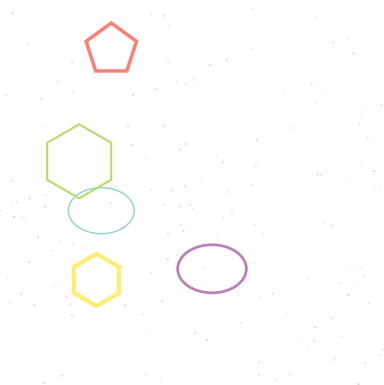[{"shape": "oval", "thickness": 1, "radius": 0.43, "center": [0.263, 0.453]}, {"shape": "pentagon", "thickness": 2.5, "radius": 0.34, "center": [0.289, 0.871]}, {"shape": "hexagon", "thickness": 1.5, "radius": 0.48, "center": [0.206, 0.581]}, {"shape": "oval", "thickness": 2, "radius": 0.45, "center": [0.551, 0.302]}, {"shape": "hexagon", "thickness": 3, "radius": 0.34, "center": [0.25, 0.273]}]